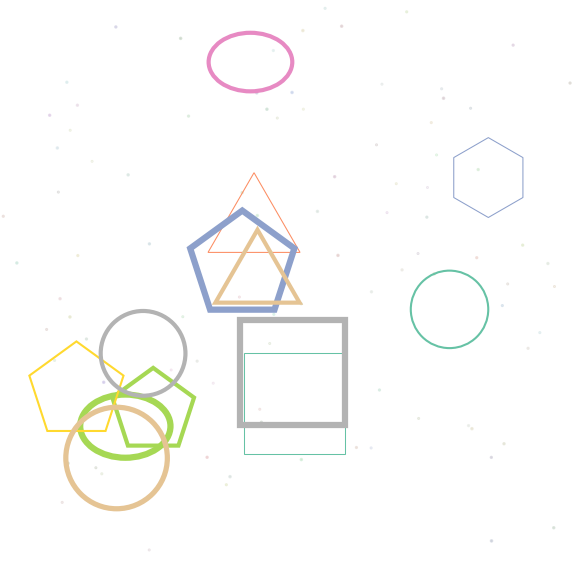[{"shape": "square", "thickness": 0.5, "radius": 0.44, "center": [0.51, 0.3]}, {"shape": "circle", "thickness": 1, "radius": 0.34, "center": [0.778, 0.463]}, {"shape": "triangle", "thickness": 0.5, "radius": 0.46, "center": [0.44, 0.608]}, {"shape": "hexagon", "thickness": 0.5, "radius": 0.35, "center": [0.846, 0.692]}, {"shape": "pentagon", "thickness": 3, "radius": 0.47, "center": [0.42, 0.54]}, {"shape": "oval", "thickness": 2, "radius": 0.36, "center": [0.434, 0.892]}, {"shape": "pentagon", "thickness": 2, "radius": 0.37, "center": [0.265, 0.288]}, {"shape": "oval", "thickness": 3, "radius": 0.39, "center": [0.217, 0.261]}, {"shape": "pentagon", "thickness": 1, "radius": 0.43, "center": [0.132, 0.322]}, {"shape": "triangle", "thickness": 2, "radius": 0.42, "center": [0.446, 0.517]}, {"shape": "circle", "thickness": 2.5, "radius": 0.44, "center": [0.202, 0.206]}, {"shape": "square", "thickness": 3, "radius": 0.46, "center": [0.506, 0.354]}, {"shape": "circle", "thickness": 2, "radius": 0.37, "center": [0.248, 0.387]}]